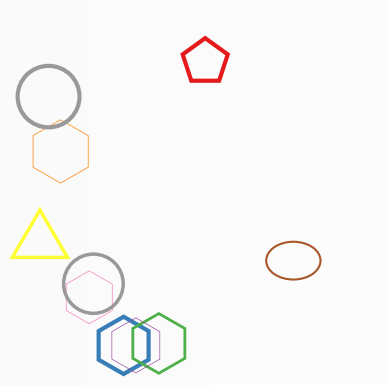[{"shape": "pentagon", "thickness": 3, "radius": 0.31, "center": [0.53, 0.84]}, {"shape": "hexagon", "thickness": 3, "radius": 0.37, "center": [0.319, 0.103]}, {"shape": "hexagon", "thickness": 2, "radius": 0.39, "center": [0.41, 0.108]}, {"shape": "hexagon", "thickness": 0.5, "radius": 0.36, "center": [0.351, 0.103]}, {"shape": "hexagon", "thickness": 0.5, "radius": 0.41, "center": [0.156, 0.607]}, {"shape": "triangle", "thickness": 2.5, "radius": 0.41, "center": [0.103, 0.372]}, {"shape": "oval", "thickness": 1.5, "radius": 0.35, "center": [0.757, 0.323]}, {"shape": "hexagon", "thickness": 0.5, "radius": 0.34, "center": [0.23, 0.228]}, {"shape": "circle", "thickness": 3, "radius": 0.4, "center": [0.125, 0.749]}, {"shape": "circle", "thickness": 2.5, "radius": 0.38, "center": [0.241, 0.263]}]